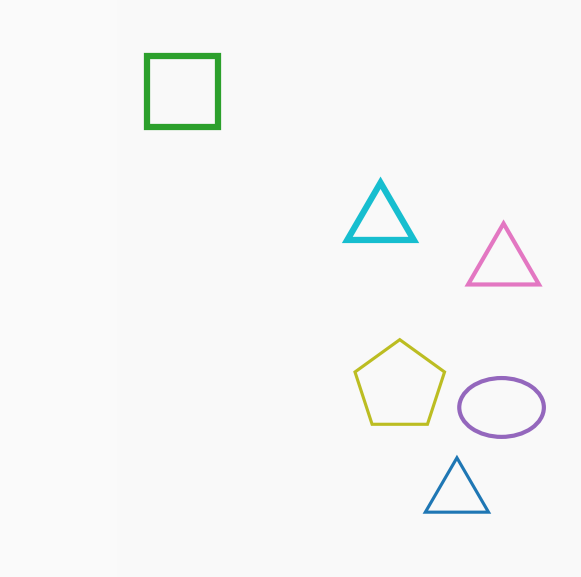[{"shape": "triangle", "thickness": 1.5, "radius": 0.31, "center": [0.786, 0.144]}, {"shape": "square", "thickness": 3, "radius": 0.31, "center": [0.314, 0.841]}, {"shape": "oval", "thickness": 2, "radius": 0.36, "center": [0.863, 0.294]}, {"shape": "triangle", "thickness": 2, "radius": 0.35, "center": [0.866, 0.542]}, {"shape": "pentagon", "thickness": 1.5, "radius": 0.4, "center": [0.688, 0.33]}, {"shape": "triangle", "thickness": 3, "radius": 0.33, "center": [0.655, 0.617]}]